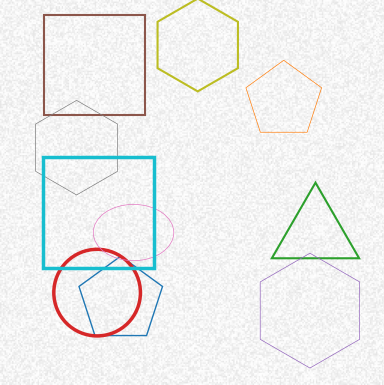[{"shape": "pentagon", "thickness": 1, "radius": 0.57, "center": [0.314, 0.221]}, {"shape": "pentagon", "thickness": 0.5, "radius": 0.52, "center": [0.737, 0.74]}, {"shape": "triangle", "thickness": 1.5, "radius": 0.65, "center": [0.819, 0.395]}, {"shape": "circle", "thickness": 2.5, "radius": 0.56, "center": [0.252, 0.24]}, {"shape": "hexagon", "thickness": 0.5, "radius": 0.75, "center": [0.805, 0.193]}, {"shape": "square", "thickness": 1.5, "radius": 0.66, "center": [0.245, 0.831]}, {"shape": "oval", "thickness": 0.5, "radius": 0.52, "center": [0.347, 0.396]}, {"shape": "hexagon", "thickness": 0.5, "radius": 0.61, "center": [0.199, 0.616]}, {"shape": "hexagon", "thickness": 1.5, "radius": 0.6, "center": [0.514, 0.883]}, {"shape": "square", "thickness": 2.5, "radius": 0.72, "center": [0.256, 0.448]}]